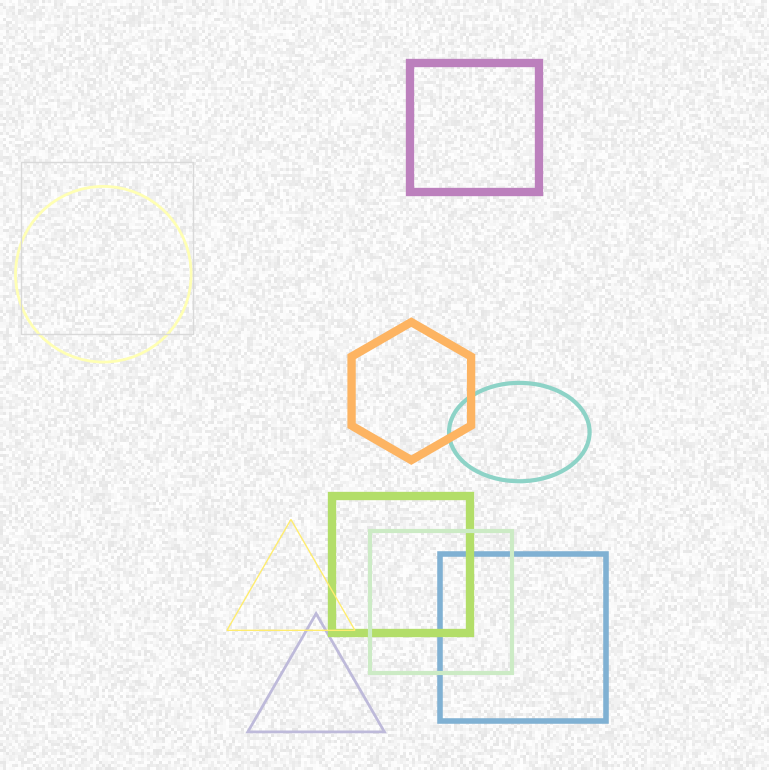[{"shape": "oval", "thickness": 1.5, "radius": 0.46, "center": [0.674, 0.439]}, {"shape": "circle", "thickness": 1, "radius": 0.57, "center": [0.134, 0.644]}, {"shape": "triangle", "thickness": 1, "radius": 0.51, "center": [0.411, 0.101]}, {"shape": "square", "thickness": 2, "radius": 0.54, "center": [0.679, 0.172]}, {"shape": "hexagon", "thickness": 3, "radius": 0.45, "center": [0.534, 0.492]}, {"shape": "square", "thickness": 3, "radius": 0.45, "center": [0.521, 0.267]}, {"shape": "square", "thickness": 0.5, "radius": 0.56, "center": [0.139, 0.678]}, {"shape": "square", "thickness": 3, "radius": 0.42, "center": [0.616, 0.834]}, {"shape": "square", "thickness": 1.5, "radius": 0.46, "center": [0.573, 0.218]}, {"shape": "triangle", "thickness": 0.5, "radius": 0.48, "center": [0.378, 0.229]}]